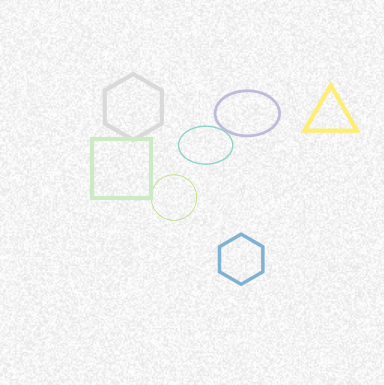[{"shape": "oval", "thickness": 1, "radius": 0.35, "center": [0.534, 0.623]}, {"shape": "oval", "thickness": 2, "radius": 0.42, "center": [0.642, 0.706]}, {"shape": "hexagon", "thickness": 2.5, "radius": 0.33, "center": [0.626, 0.327]}, {"shape": "circle", "thickness": 0.5, "radius": 0.3, "center": [0.452, 0.487]}, {"shape": "hexagon", "thickness": 3, "radius": 0.43, "center": [0.346, 0.722]}, {"shape": "square", "thickness": 3, "radius": 0.38, "center": [0.315, 0.562]}, {"shape": "triangle", "thickness": 3, "radius": 0.39, "center": [0.859, 0.7]}]